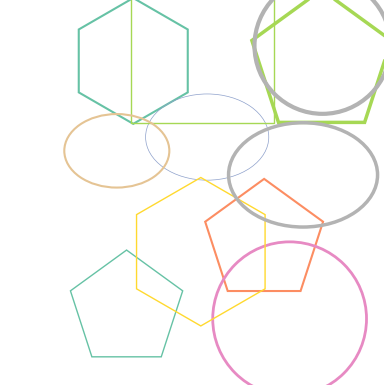[{"shape": "pentagon", "thickness": 1, "radius": 0.77, "center": [0.329, 0.197]}, {"shape": "hexagon", "thickness": 1.5, "radius": 0.82, "center": [0.346, 0.842]}, {"shape": "pentagon", "thickness": 1.5, "radius": 0.8, "center": [0.686, 0.374]}, {"shape": "oval", "thickness": 0.5, "radius": 0.8, "center": [0.538, 0.644]}, {"shape": "circle", "thickness": 2, "radius": 1.0, "center": [0.752, 0.172]}, {"shape": "pentagon", "thickness": 2.5, "radius": 0.95, "center": [0.835, 0.836]}, {"shape": "square", "thickness": 1, "radius": 0.93, "center": [0.525, 0.865]}, {"shape": "hexagon", "thickness": 1, "radius": 0.96, "center": [0.522, 0.346]}, {"shape": "oval", "thickness": 1.5, "radius": 0.68, "center": [0.303, 0.608]}, {"shape": "oval", "thickness": 2.5, "radius": 0.97, "center": [0.787, 0.546]}, {"shape": "circle", "thickness": 3, "radius": 0.88, "center": [0.838, 0.881]}]